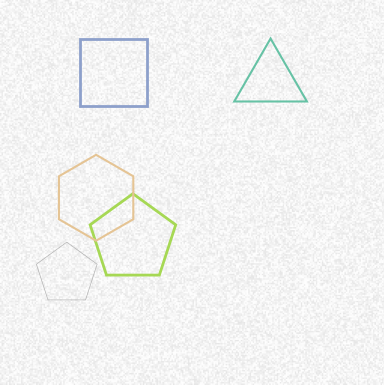[{"shape": "triangle", "thickness": 1.5, "radius": 0.54, "center": [0.703, 0.791]}, {"shape": "square", "thickness": 2, "radius": 0.44, "center": [0.295, 0.812]}, {"shape": "pentagon", "thickness": 2, "radius": 0.58, "center": [0.345, 0.38]}, {"shape": "hexagon", "thickness": 1.5, "radius": 0.56, "center": [0.25, 0.486]}, {"shape": "pentagon", "thickness": 0.5, "radius": 0.41, "center": [0.173, 0.288]}]